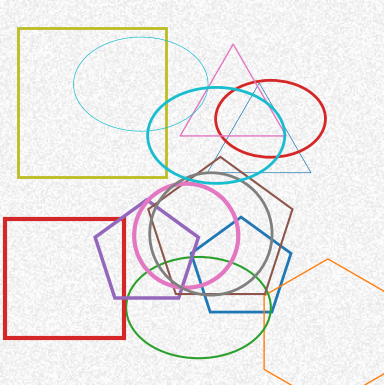[{"shape": "triangle", "thickness": 0.5, "radius": 0.78, "center": [0.673, 0.629]}, {"shape": "pentagon", "thickness": 2, "radius": 0.68, "center": [0.626, 0.3]}, {"shape": "hexagon", "thickness": 1, "radius": 0.96, "center": [0.852, 0.136]}, {"shape": "oval", "thickness": 1.5, "radius": 0.94, "center": [0.516, 0.201]}, {"shape": "square", "thickness": 3, "radius": 0.77, "center": [0.169, 0.278]}, {"shape": "oval", "thickness": 2, "radius": 0.71, "center": [0.703, 0.691]}, {"shape": "pentagon", "thickness": 2.5, "radius": 0.7, "center": [0.381, 0.34]}, {"shape": "pentagon", "thickness": 1.5, "radius": 0.98, "center": [0.572, 0.396]}, {"shape": "circle", "thickness": 3, "radius": 0.68, "center": [0.484, 0.388]}, {"shape": "triangle", "thickness": 1, "radius": 0.8, "center": [0.606, 0.726]}, {"shape": "circle", "thickness": 2, "radius": 0.79, "center": [0.548, 0.392]}, {"shape": "square", "thickness": 2, "radius": 0.96, "center": [0.24, 0.734]}, {"shape": "oval", "thickness": 2, "radius": 0.89, "center": [0.562, 0.648]}, {"shape": "oval", "thickness": 0.5, "radius": 0.87, "center": [0.366, 0.781]}]